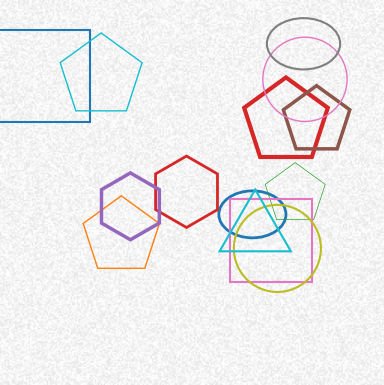[{"shape": "oval", "thickness": 2, "radius": 0.44, "center": [0.656, 0.443]}, {"shape": "square", "thickness": 1.5, "radius": 0.6, "center": [0.114, 0.802]}, {"shape": "pentagon", "thickness": 1, "radius": 0.52, "center": [0.315, 0.387]}, {"shape": "pentagon", "thickness": 0.5, "radius": 0.41, "center": [0.767, 0.496]}, {"shape": "hexagon", "thickness": 2, "radius": 0.46, "center": [0.484, 0.502]}, {"shape": "pentagon", "thickness": 3, "radius": 0.57, "center": [0.743, 0.685]}, {"shape": "hexagon", "thickness": 2.5, "radius": 0.43, "center": [0.339, 0.464]}, {"shape": "pentagon", "thickness": 2.5, "radius": 0.45, "center": [0.822, 0.687]}, {"shape": "square", "thickness": 1.5, "radius": 0.54, "center": [0.704, 0.376]}, {"shape": "circle", "thickness": 1, "radius": 0.55, "center": [0.792, 0.794]}, {"shape": "oval", "thickness": 1.5, "radius": 0.48, "center": [0.788, 0.886]}, {"shape": "circle", "thickness": 1.5, "radius": 0.57, "center": [0.721, 0.355]}, {"shape": "pentagon", "thickness": 1, "radius": 0.56, "center": [0.263, 0.803]}, {"shape": "triangle", "thickness": 1.5, "radius": 0.53, "center": [0.663, 0.401]}]